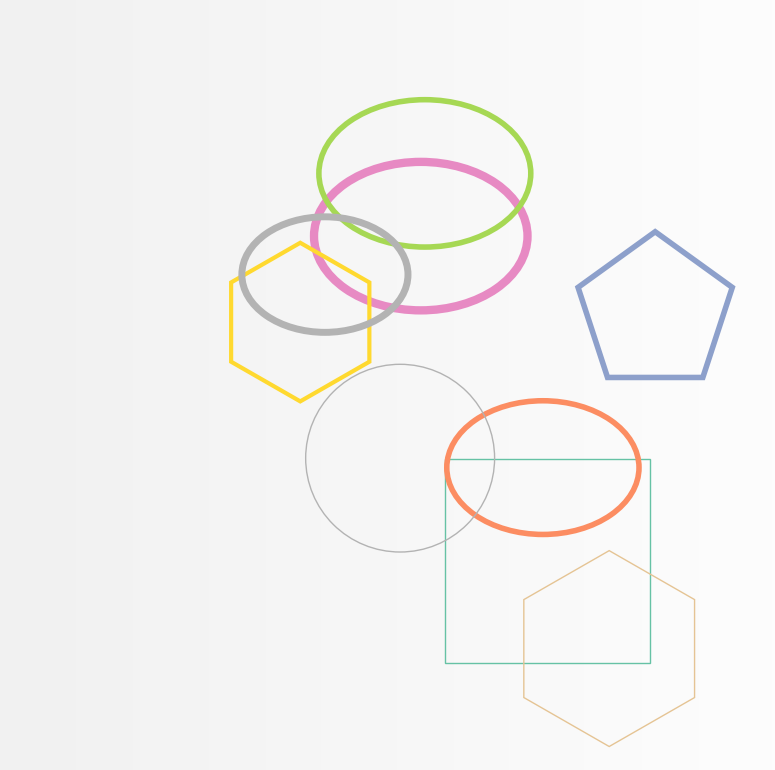[{"shape": "square", "thickness": 0.5, "radius": 0.66, "center": [0.706, 0.271]}, {"shape": "oval", "thickness": 2, "radius": 0.62, "center": [0.701, 0.393]}, {"shape": "pentagon", "thickness": 2, "radius": 0.52, "center": [0.845, 0.594]}, {"shape": "oval", "thickness": 3, "radius": 0.69, "center": [0.543, 0.693]}, {"shape": "oval", "thickness": 2, "radius": 0.68, "center": [0.548, 0.775]}, {"shape": "hexagon", "thickness": 1.5, "radius": 0.51, "center": [0.387, 0.582]}, {"shape": "hexagon", "thickness": 0.5, "radius": 0.64, "center": [0.786, 0.158]}, {"shape": "circle", "thickness": 0.5, "radius": 0.61, "center": [0.516, 0.405]}, {"shape": "oval", "thickness": 2.5, "radius": 0.54, "center": [0.419, 0.643]}]